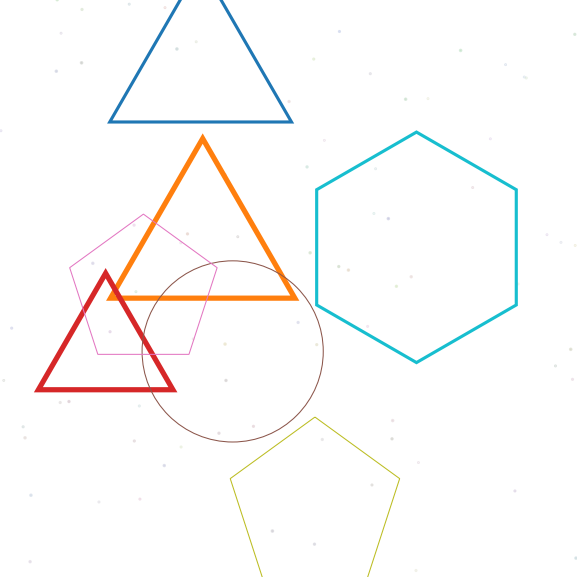[{"shape": "triangle", "thickness": 1.5, "radius": 0.91, "center": [0.347, 0.879]}, {"shape": "triangle", "thickness": 2.5, "radius": 0.92, "center": [0.351, 0.575]}, {"shape": "triangle", "thickness": 2.5, "radius": 0.67, "center": [0.183, 0.391]}, {"shape": "circle", "thickness": 0.5, "radius": 0.78, "center": [0.403, 0.391]}, {"shape": "pentagon", "thickness": 0.5, "radius": 0.67, "center": [0.248, 0.494]}, {"shape": "pentagon", "thickness": 0.5, "radius": 0.77, "center": [0.545, 0.123]}, {"shape": "hexagon", "thickness": 1.5, "radius": 1.0, "center": [0.721, 0.571]}]